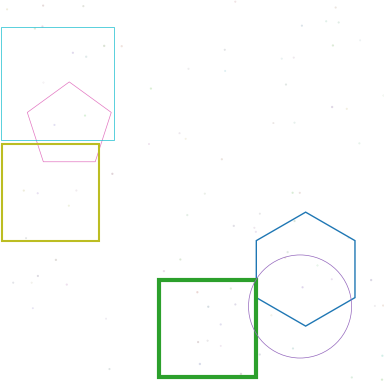[{"shape": "hexagon", "thickness": 1, "radius": 0.74, "center": [0.794, 0.301]}, {"shape": "square", "thickness": 3, "radius": 0.63, "center": [0.538, 0.147]}, {"shape": "circle", "thickness": 0.5, "radius": 0.67, "center": [0.779, 0.204]}, {"shape": "pentagon", "thickness": 0.5, "radius": 0.57, "center": [0.18, 0.673]}, {"shape": "square", "thickness": 1.5, "radius": 0.63, "center": [0.13, 0.501]}, {"shape": "square", "thickness": 0.5, "radius": 0.73, "center": [0.15, 0.784]}]